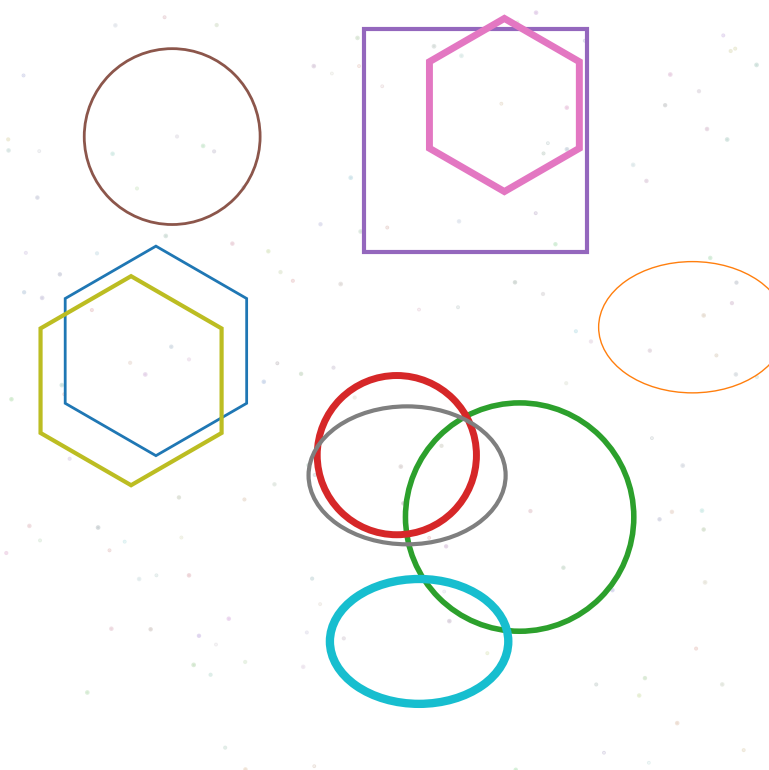[{"shape": "hexagon", "thickness": 1, "radius": 0.68, "center": [0.203, 0.544]}, {"shape": "oval", "thickness": 0.5, "radius": 0.61, "center": [0.899, 0.575]}, {"shape": "circle", "thickness": 2, "radius": 0.74, "center": [0.675, 0.328]}, {"shape": "circle", "thickness": 2.5, "radius": 0.52, "center": [0.515, 0.409]}, {"shape": "square", "thickness": 1.5, "radius": 0.72, "center": [0.618, 0.818]}, {"shape": "circle", "thickness": 1, "radius": 0.57, "center": [0.224, 0.823]}, {"shape": "hexagon", "thickness": 2.5, "radius": 0.56, "center": [0.655, 0.864]}, {"shape": "oval", "thickness": 1.5, "radius": 0.64, "center": [0.529, 0.383]}, {"shape": "hexagon", "thickness": 1.5, "radius": 0.68, "center": [0.17, 0.506]}, {"shape": "oval", "thickness": 3, "radius": 0.58, "center": [0.544, 0.167]}]